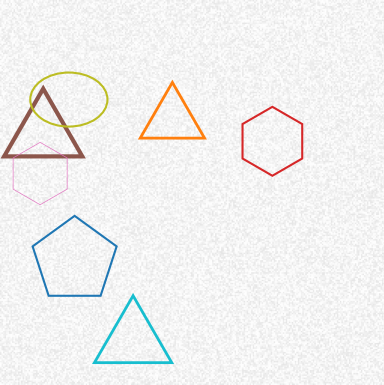[{"shape": "pentagon", "thickness": 1.5, "radius": 0.57, "center": [0.194, 0.325]}, {"shape": "triangle", "thickness": 2, "radius": 0.48, "center": [0.448, 0.689]}, {"shape": "hexagon", "thickness": 1.5, "radius": 0.45, "center": [0.707, 0.633]}, {"shape": "triangle", "thickness": 3, "radius": 0.59, "center": [0.112, 0.652]}, {"shape": "hexagon", "thickness": 0.5, "radius": 0.41, "center": [0.104, 0.549]}, {"shape": "oval", "thickness": 1.5, "radius": 0.5, "center": [0.179, 0.741]}, {"shape": "triangle", "thickness": 2, "radius": 0.58, "center": [0.346, 0.116]}]